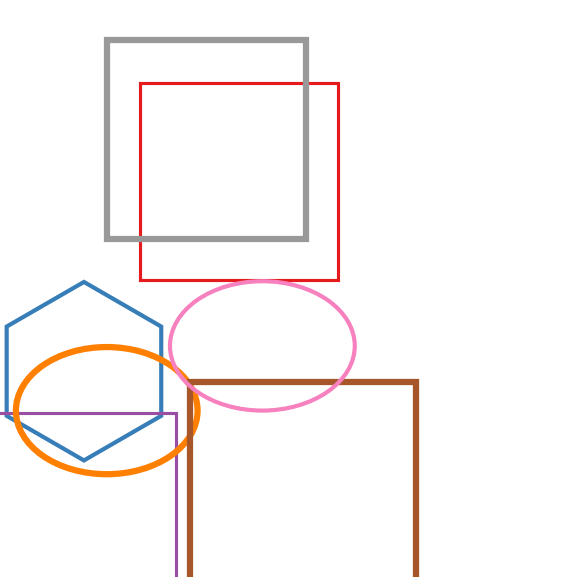[{"shape": "square", "thickness": 1.5, "radius": 0.85, "center": [0.414, 0.684]}, {"shape": "hexagon", "thickness": 2, "radius": 0.77, "center": [0.145, 0.356]}, {"shape": "square", "thickness": 1.5, "radius": 0.85, "center": [0.135, 0.114]}, {"shape": "oval", "thickness": 3, "radius": 0.79, "center": [0.185, 0.288]}, {"shape": "square", "thickness": 3, "radius": 0.98, "center": [0.525, 0.143]}, {"shape": "oval", "thickness": 2, "radius": 0.8, "center": [0.454, 0.4]}, {"shape": "square", "thickness": 3, "radius": 0.86, "center": [0.357, 0.757]}]